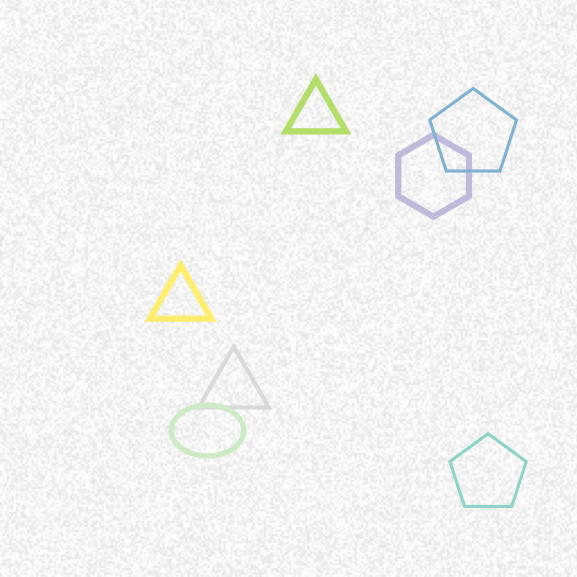[{"shape": "pentagon", "thickness": 1.5, "radius": 0.35, "center": [0.845, 0.178]}, {"shape": "hexagon", "thickness": 3, "radius": 0.35, "center": [0.751, 0.695]}, {"shape": "pentagon", "thickness": 1.5, "radius": 0.4, "center": [0.819, 0.767]}, {"shape": "triangle", "thickness": 3, "radius": 0.3, "center": [0.547, 0.802]}, {"shape": "triangle", "thickness": 2, "radius": 0.35, "center": [0.405, 0.329]}, {"shape": "oval", "thickness": 2.5, "radius": 0.31, "center": [0.359, 0.254]}, {"shape": "triangle", "thickness": 3, "radius": 0.31, "center": [0.313, 0.478]}]